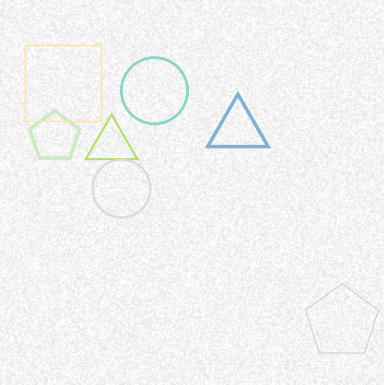[{"shape": "circle", "thickness": 2, "radius": 0.43, "center": [0.401, 0.764]}, {"shape": "pentagon", "thickness": 0.5, "radius": 0.5, "center": [0.888, 0.163]}, {"shape": "triangle", "thickness": 2.5, "radius": 0.45, "center": [0.618, 0.665]}, {"shape": "triangle", "thickness": 1.5, "radius": 0.39, "center": [0.29, 0.625]}, {"shape": "circle", "thickness": 1.5, "radius": 0.38, "center": [0.315, 0.51]}, {"shape": "pentagon", "thickness": 2.5, "radius": 0.34, "center": [0.142, 0.644]}, {"shape": "square", "thickness": 1, "radius": 0.49, "center": [0.164, 0.785]}]